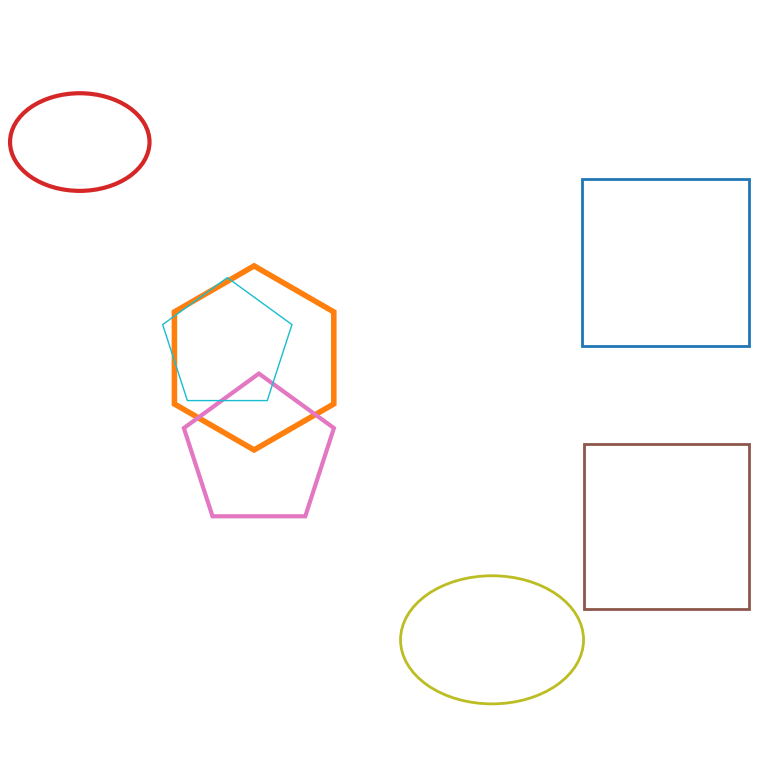[{"shape": "square", "thickness": 1, "radius": 0.54, "center": [0.865, 0.659]}, {"shape": "hexagon", "thickness": 2, "radius": 0.6, "center": [0.33, 0.535]}, {"shape": "oval", "thickness": 1.5, "radius": 0.45, "center": [0.104, 0.816]}, {"shape": "square", "thickness": 1, "radius": 0.54, "center": [0.865, 0.317]}, {"shape": "pentagon", "thickness": 1.5, "radius": 0.51, "center": [0.336, 0.412]}, {"shape": "oval", "thickness": 1, "radius": 0.59, "center": [0.639, 0.169]}, {"shape": "pentagon", "thickness": 0.5, "radius": 0.44, "center": [0.295, 0.551]}]